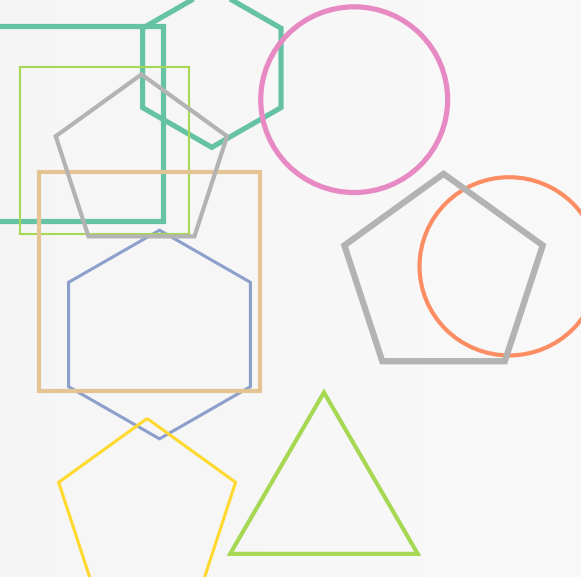[{"shape": "square", "thickness": 2.5, "radius": 0.84, "center": [0.112, 0.785]}, {"shape": "hexagon", "thickness": 2.5, "radius": 0.69, "center": [0.364, 0.882]}, {"shape": "circle", "thickness": 2, "radius": 0.77, "center": [0.876, 0.538]}, {"shape": "hexagon", "thickness": 1.5, "radius": 0.9, "center": [0.274, 0.42]}, {"shape": "circle", "thickness": 2.5, "radius": 0.8, "center": [0.609, 0.827]}, {"shape": "triangle", "thickness": 2, "radius": 0.93, "center": [0.557, 0.133]}, {"shape": "square", "thickness": 1, "radius": 0.73, "center": [0.179, 0.739]}, {"shape": "pentagon", "thickness": 1.5, "radius": 0.8, "center": [0.253, 0.114]}, {"shape": "square", "thickness": 2, "radius": 0.95, "center": [0.257, 0.512]}, {"shape": "pentagon", "thickness": 2, "radius": 0.78, "center": [0.243, 0.715]}, {"shape": "pentagon", "thickness": 3, "radius": 0.9, "center": [0.763, 0.519]}]